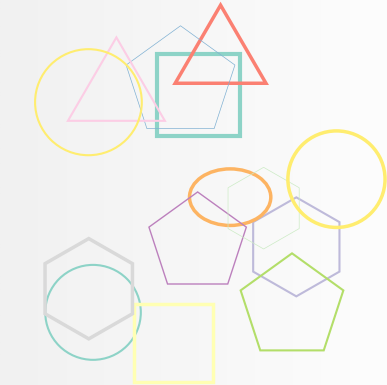[{"shape": "circle", "thickness": 1.5, "radius": 0.62, "center": [0.24, 0.189]}, {"shape": "square", "thickness": 3, "radius": 0.53, "center": [0.512, 0.753]}, {"shape": "square", "thickness": 2.5, "radius": 0.51, "center": [0.448, 0.109]}, {"shape": "hexagon", "thickness": 1.5, "radius": 0.64, "center": [0.765, 0.359]}, {"shape": "triangle", "thickness": 2.5, "radius": 0.68, "center": [0.569, 0.851]}, {"shape": "pentagon", "thickness": 0.5, "radius": 0.74, "center": [0.466, 0.785]}, {"shape": "oval", "thickness": 2.5, "radius": 0.52, "center": [0.594, 0.488]}, {"shape": "pentagon", "thickness": 1.5, "radius": 0.7, "center": [0.754, 0.203]}, {"shape": "triangle", "thickness": 1.5, "radius": 0.72, "center": [0.3, 0.758]}, {"shape": "hexagon", "thickness": 2.5, "radius": 0.65, "center": [0.229, 0.25]}, {"shape": "pentagon", "thickness": 1, "radius": 0.66, "center": [0.51, 0.369]}, {"shape": "hexagon", "thickness": 0.5, "radius": 0.53, "center": [0.68, 0.459]}, {"shape": "circle", "thickness": 1.5, "radius": 0.69, "center": [0.228, 0.735]}, {"shape": "circle", "thickness": 2.5, "radius": 0.63, "center": [0.868, 0.535]}]